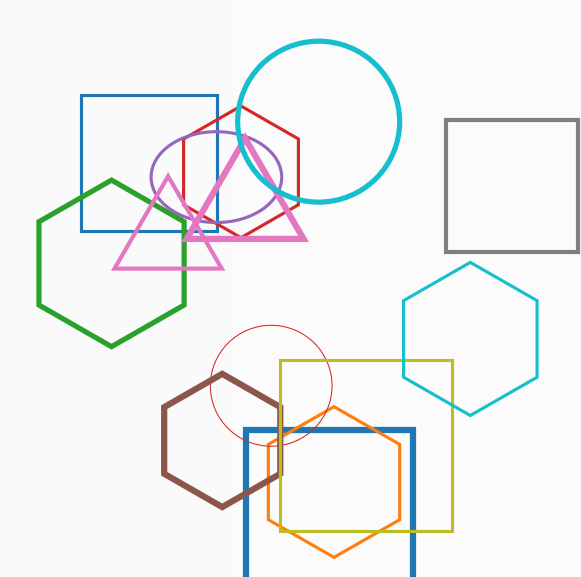[{"shape": "square", "thickness": 1.5, "radius": 0.59, "center": [0.256, 0.717]}, {"shape": "square", "thickness": 3, "radius": 0.72, "center": [0.567, 0.112]}, {"shape": "hexagon", "thickness": 1.5, "radius": 0.65, "center": [0.575, 0.164]}, {"shape": "hexagon", "thickness": 2.5, "radius": 0.72, "center": [0.192, 0.543]}, {"shape": "hexagon", "thickness": 1.5, "radius": 0.57, "center": [0.415, 0.702]}, {"shape": "circle", "thickness": 0.5, "radius": 0.52, "center": [0.467, 0.331]}, {"shape": "oval", "thickness": 1.5, "radius": 0.56, "center": [0.372, 0.692]}, {"shape": "hexagon", "thickness": 3, "radius": 0.58, "center": [0.382, 0.236]}, {"shape": "triangle", "thickness": 2, "radius": 0.53, "center": [0.289, 0.587]}, {"shape": "triangle", "thickness": 3, "radius": 0.58, "center": [0.422, 0.643]}, {"shape": "square", "thickness": 2, "radius": 0.57, "center": [0.881, 0.677]}, {"shape": "square", "thickness": 1.5, "radius": 0.74, "center": [0.629, 0.228]}, {"shape": "circle", "thickness": 2.5, "radius": 0.7, "center": [0.548, 0.788]}, {"shape": "hexagon", "thickness": 1.5, "radius": 0.66, "center": [0.809, 0.412]}]